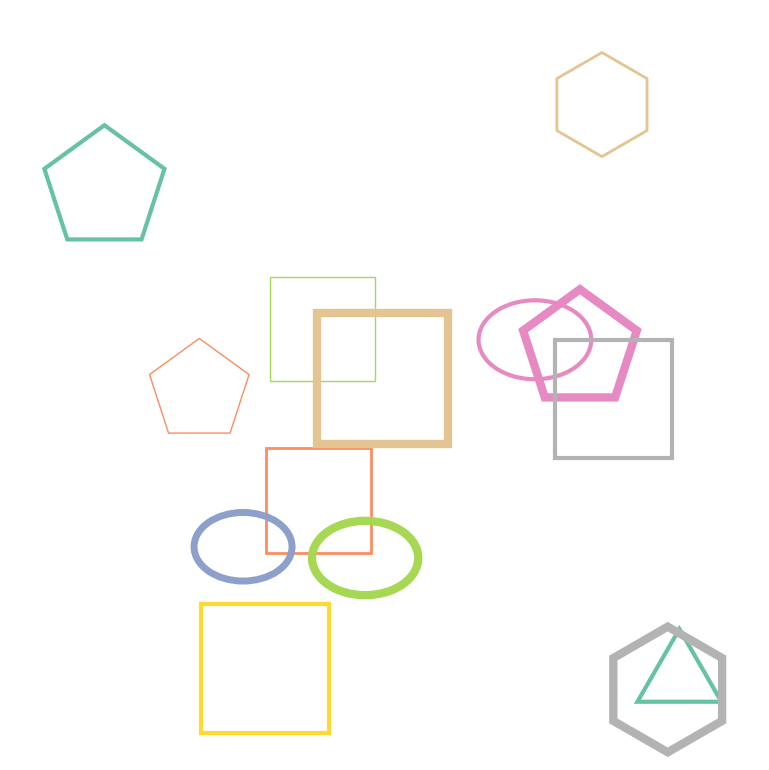[{"shape": "pentagon", "thickness": 1.5, "radius": 0.41, "center": [0.136, 0.755]}, {"shape": "triangle", "thickness": 1.5, "radius": 0.31, "center": [0.882, 0.12]}, {"shape": "square", "thickness": 1, "radius": 0.34, "center": [0.413, 0.349]}, {"shape": "pentagon", "thickness": 0.5, "radius": 0.34, "center": [0.259, 0.493]}, {"shape": "oval", "thickness": 2.5, "radius": 0.32, "center": [0.316, 0.29]}, {"shape": "pentagon", "thickness": 3, "radius": 0.39, "center": [0.753, 0.547]}, {"shape": "oval", "thickness": 1.5, "radius": 0.37, "center": [0.695, 0.559]}, {"shape": "square", "thickness": 0.5, "radius": 0.34, "center": [0.419, 0.572]}, {"shape": "oval", "thickness": 3, "radius": 0.34, "center": [0.474, 0.275]}, {"shape": "square", "thickness": 1.5, "radius": 0.42, "center": [0.344, 0.132]}, {"shape": "hexagon", "thickness": 1, "radius": 0.34, "center": [0.782, 0.864]}, {"shape": "square", "thickness": 3, "radius": 0.42, "center": [0.497, 0.509]}, {"shape": "hexagon", "thickness": 3, "radius": 0.41, "center": [0.867, 0.105]}, {"shape": "square", "thickness": 1.5, "radius": 0.38, "center": [0.796, 0.482]}]